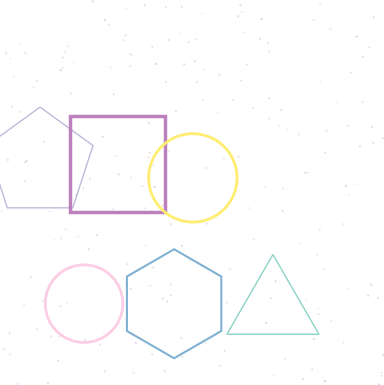[{"shape": "triangle", "thickness": 1, "radius": 0.69, "center": [0.709, 0.201]}, {"shape": "pentagon", "thickness": 1, "radius": 0.72, "center": [0.104, 0.577]}, {"shape": "hexagon", "thickness": 1.5, "radius": 0.71, "center": [0.452, 0.211]}, {"shape": "circle", "thickness": 2, "radius": 0.5, "center": [0.218, 0.211]}, {"shape": "square", "thickness": 2.5, "radius": 0.62, "center": [0.305, 0.574]}, {"shape": "circle", "thickness": 2, "radius": 0.57, "center": [0.501, 0.538]}]